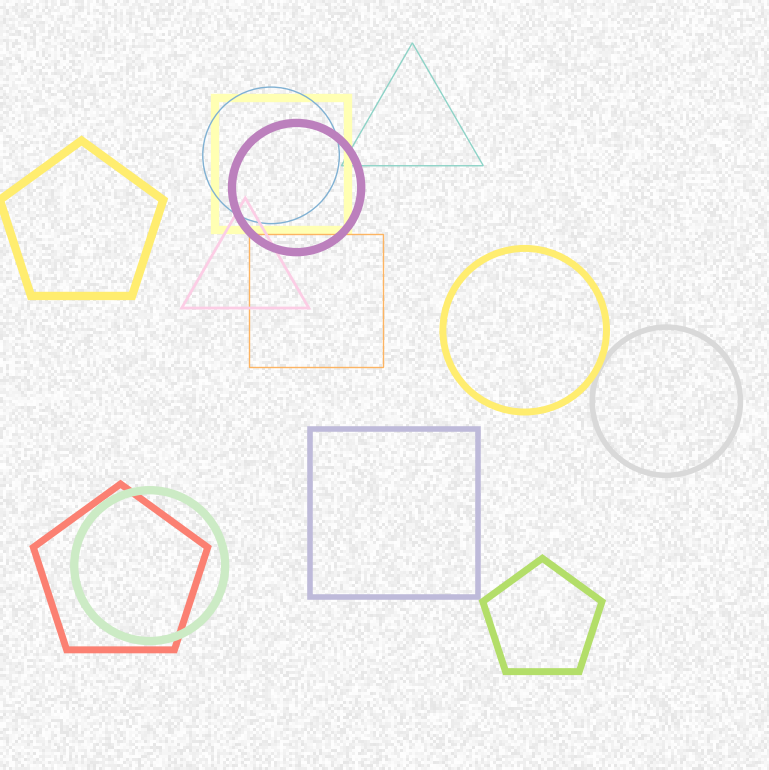[{"shape": "triangle", "thickness": 0.5, "radius": 0.53, "center": [0.536, 0.838]}, {"shape": "square", "thickness": 3, "radius": 0.43, "center": [0.366, 0.787]}, {"shape": "square", "thickness": 2, "radius": 0.54, "center": [0.511, 0.334]}, {"shape": "pentagon", "thickness": 2.5, "radius": 0.6, "center": [0.157, 0.252]}, {"shape": "circle", "thickness": 0.5, "radius": 0.44, "center": [0.352, 0.798]}, {"shape": "square", "thickness": 0.5, "radius": 0.43, "center": [0.41, 0.61]}, {"shape": "pentagon", "thickness": 2.5, "radius": 0.41, "center": [0.704, 0.194]}, {"shape": "triangle", "thickness": 1, "radius": 0.48, "center": [0.319, 0.648]}, {"shape": "circle", "thickness": 2, "radius": 0.48, "center": [0.865, 0.479]}, {"shape": "circle", "thickness": 3, "radius": 0.42, "center": [0.385, 0.756]}, {"shape": "circle", "thickness": 3, "radius": 0.49, "center": [0.194, 0.265]}, {"shape": "pentagon", "thickness": 3, "radius": 0.56, "center": [0.106, 0.706]}, {"shape": "circle", "thickness": 2.5, "radius": 0.53, "center": [0.681, 0.571]}]